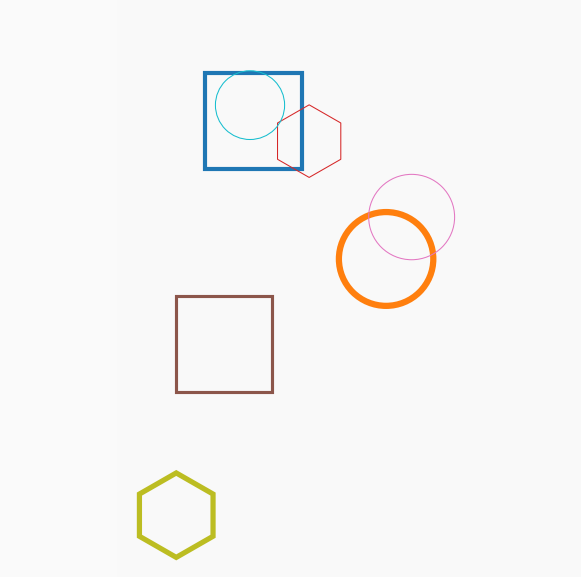[{"shape": "square", "thickness": 2, "radius": 0.42, "center": [0.436, 0.789]}, {"shape": "circle", "thickness": 3, "radius": 0.41, "center": [0.664, 0.551]}, {"shape": "hexagon", "thickness": 0.5, "radius": 0.31, "center": [0.532, 0.755]}, {"shape": "square", "thickness": 1.5, "radius": 0.42, "center": [0.385, 0.404]}, {"shape": "circle", "thickness": 0.5, "radius": 0.37, "center": [0.708, 0.623]}, {"shape": "hexagon", "thickness": 2.5, "radius": 0.37, "center": [0.303, 0.107]}, {"shape": "circle", "thickness": 0.5, "radius": 0.3, "center": [0.43, 0.817]}]